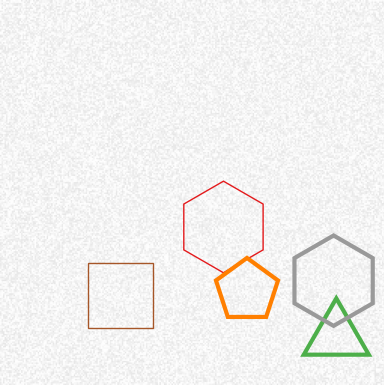[{"shape": "hexagon", "thickness": 1, "radius": 0.59, "center": [0.58, 0.41]}, {"shape": "triangle", "thickness": 3, "radius": 0.49, "center": [0.874, 0.128]}, {"shape": "pentagon", "thickness": 3, "radius": 0.42, "center": [0.642, 0.245]}, {"shape": "square", "thickness": 1, "radius": 0.42, "center": [0.313, 0.233]}, {"shape": "hexagon", "thickness": 3, "radius": 0.59, "center": [0.866, 0.271]}]